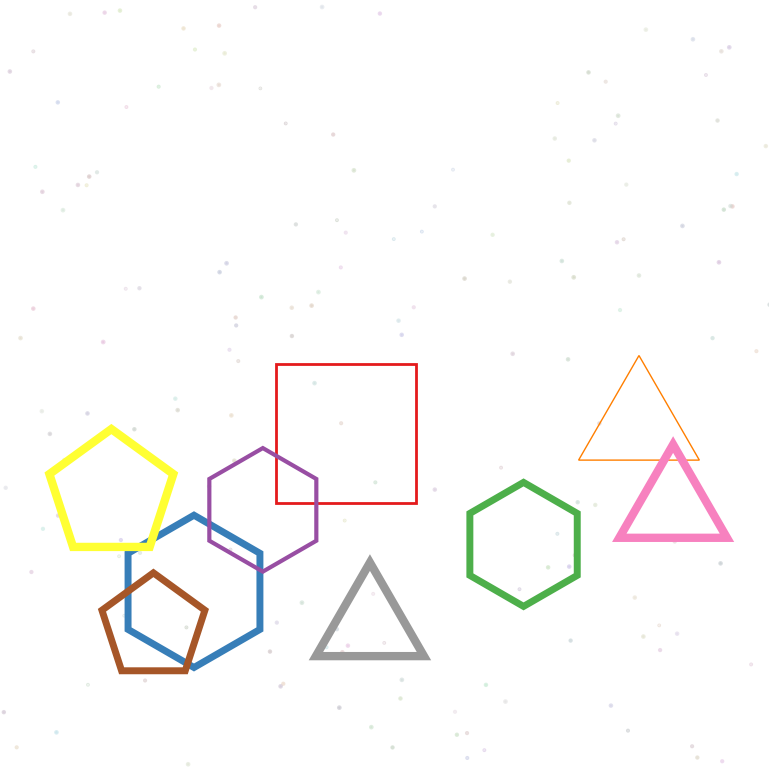[{"shape": "square", "thickness": 1, "radius": 0.45, "center": [0.449, 0.437]}, {"shape": "hexagon", "thickness": 2.5, "radius": 0.49, "center": [0.252, 0.232]}, {"shape": "hexagon", "thickness": 2.5, "radius": 0.4, "center": [0.68, 0.293]}, {"shape": "hexagon", "thickness": 1.5, "radius": 0.4, "center": [0.341, 0.338]}, {"shape": "triangle", "thickness": 0.5, "radius": 0.45, "center": [0.83, 0.448]}, {"shape": "pentagon", "thickness": 3, "radius": 0.42, "center": [0.145, 0.358]}, {"shape": "pentagon", "thickness": 2.5, "radius": 0.35, "center": [0.199, 0.186]}, {"shape": "triangle", "thickness": 3, "radius": 0.4, "center": [0.874, 0.342]}, {"shape": "triangle", "thickness": 3, "radius": 0.41, "center": [0.48, 0.188]}]